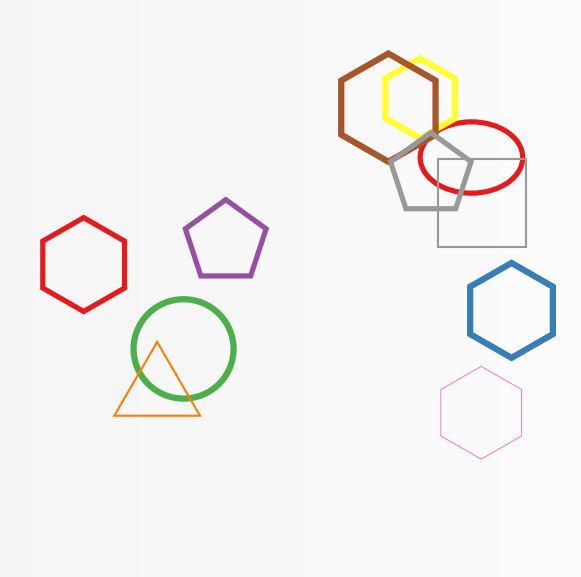[{"shape": "oval", "thickness": 2.5, "radius": 0.44, "center": [0.811, 0.726]}, {"shape": "hexagon", "thickness": 2.5, "radius": 0.41, "center": [0.144, 0.541]}, {"shape": "hexagon", "thickness": 3, "radius": 0.41, "center": [0.88, 0.462]}, {"shape": "circle", "thickness": 3, "radius": 0.43, "center": [0.316, 0.395]}, {"shape": "pentagon", "thickness": 2.5, "radius": 0.36, "center": [0.388, 0.58]}, {"shape": "triangle", "thickness": 1, "radius": 0.43, "center": [0.27, 0.322]}, {"shape": "hexagon", "thickness": 3, "radius": 0.35, "center": [0.723, 0.829]}, {"shape": "hexagon", "thickness": 3, "radius": 0.47, "center": [0.668, 0.813]}, {"shape": "hexagon", "thickness": 0.5, "radius": 0.4, "center": [0.828, 0.284]}, {"shape": "pentagon", "thickness": 2.5, "radius": 0.36, "center": [0.741, 0.697]}, {"shape": "square", "thickness": 1, "radius": 0.38, "center": [0.83, 0.647]}]